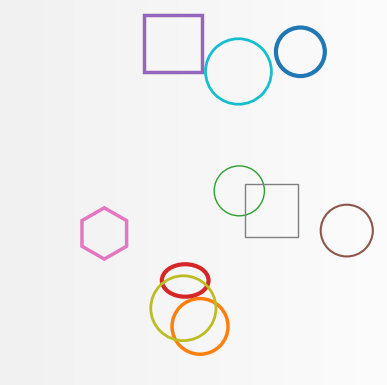[{"shape": "circle", "thickness": 3, "radius": 0.32, "center": [0.775, 0.865]}, {"shape": "circle", "thickness": 2.5, "radius": 0.36, "center": [0.516, 0.152]}, {"shape": "circle", "thickness": 1, "radius": 0.32, "center": [0.618, 0.504]}, {"shape": "oval", "thickness": 3, "radius": 0.3, "center": [0.478, 0.272]}, {"shape": "square", "thickness": 2.5, "radius": 0.37, "center": [0.446, 0.887]}, {"shape": "circle", "thickness": 1.5, "radius": 0.34, "center": [0.895, 0.401]}, {"shape": "hexagon", "thickness": 2.5, "radius": 0.33, "center": [0.269, 0.394]}, {"shape": "square", "thickness": 1, "radius": 0.34, "center": [0.7, 0.453]}, {"shape": "circle", "thickness": 2, "radius": 0.42, "center": [0.473, 0.199]}, {"shape": "circle", "thickness": 2, "radius": 0.43, "center": [0.615, 0.814]}]